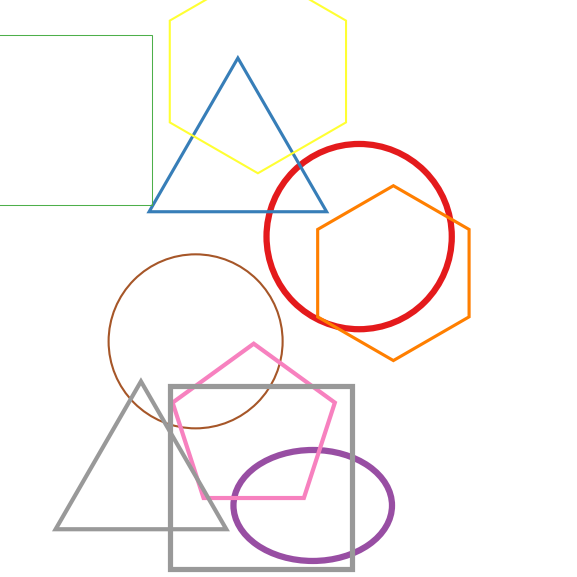[{"shape": "circle", "thickness": 3, "radius": 0.8, "center": [0.622, 0.589]}, {"shape": "triangle", "thickness": 1.5, "radius": 0.89, "center": [0.412, 0.721]}, {"shape": "square", "thickness": 0.5, "radius": 0.74, "center": [0.115, 0.792]}, {"shape": "oval", "thickness": 3, "radius": 0.69, "center": [0.542, 0.124]}, {"shape": "hexagon", "thickness": 1.5, "radius": 0.76, "center": [0.681, 0.526]}, {"shape": "hexagon", "thickness": 1, "radius": 0.88, "center": [0.447, 0.875]}, {"shape": "circle", "thickness": 1, "radius": 0.75, "center": [0.339, 0.408]}, {"shape": "pentagon", "thickness": 2, "radius": 0.74, "center": [0.439, 0.256]}, {"shape": "square", "thickness": 2.5, "radius": 0.79, "center": [0.452, 0.172]}, {"shape": "triangle", "thickness": 2, "radius": 0.85, "center": [0.244, 0.168]}]